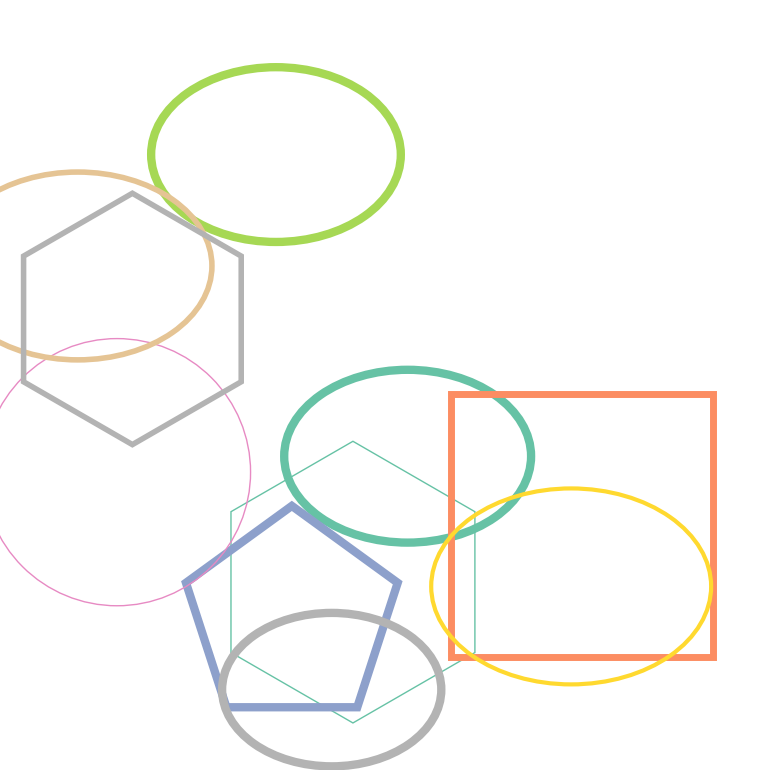[{"shape": "oval", "thickness": 3, "radius": 0.8, "center": [0.529, 0.408]}, {"shape": "hexagon", "thickness": 0.5, "radius": 0.91, "center": [0.458, 0.244]}, {"shape": "square", "thickness": 2.5, "radius": 0.85, "center": [0.756, 0.318]}, {"shape": "pentagon", "thickness": 3, "radius": 0.72, "center": [0.379, 0.198]}, {"shape": "circle", "thickness": 0.5, "radius": 0.87, "center": [0.152, 0.387]}, {"shape": "oval", "thickness": 3, "radius": 0.81, "center": [0.358, 0.799]}, {"shape": "oval", "thickness": 1.5, "radius": 0.91, "center": [0.742, 0.238]}, {"shape": "oval", "thickness": 2, "radius": 0.87, "center": [0.101, 0.655]}, {"shape": "hexagon", "thickness": 2, "radius": 0.82, "center": [0.172, 0.586]}, {"shape": "oval", "thickness": 3, "radius": 0.71, "center": [0.431, 0.104]}]